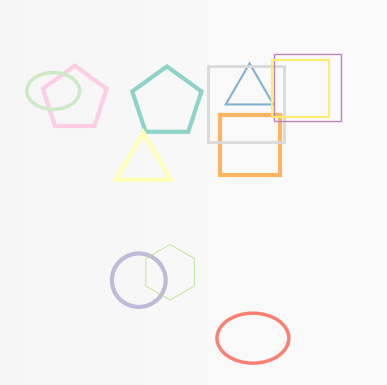[{"shape": "pentagon", "thickness": 3, "radius": 0.47, "center": [0.431, 0.734]}, {"shape": "triangle", "thickness": 3, "radius": 0.41, "center": [0.37, 0.574]}, {"shape": "circle", "thickness": 3, "radius": 0.35, "center": [0.358, 0.272]}, {"shape": "oval", "thickness": 2.5, "radius": 0.46, "center": [0.653, 0.122]}, {"shape": "triangle", "thickness": 1.5, "radius": 0.35, "center": [0.644, 0.764]}, {"shape": "square", "thickness": 3, "radius": 0.39, "center": [0.645, 0.623]}, {"shape": "hexagon", "thickness": 0.5, "radius": 0.36, "center": [0.439, 0.293]}, {"shape": "pentagon", "thickness": 3, "radius": 0.43, "center": [0.193, 0.743]}, {"shape": "square", "thickness": 2, "radius": 0.5, "center": [0.635, 0.73]}, {"shape": "square", "thickness": 1, "radius": 0.44, "center": [0.793, 0.773]}, {"shape": "oval", "thickness": 2.5, "radius": 0.34, "center": [0.137, 0.764]}, {"shape": "square", "thickness": 1.5, "radius": 0.37, "center": [0.776, 0.771]}]